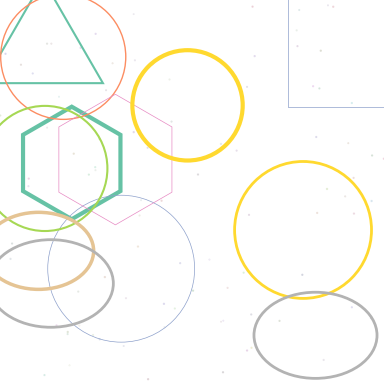[{"shape": "hexagon", "thickness": 3, "radius": 0.73, "center": [0.186, 0.577]}, {"shape": "triangle", "thickness": 1.5, "radius": 0.89, "center": [0.112, 0.873]}, {"shape": "circle", "thickness": 1, "radius": 0.81, "center": [0.164, 0.852]}, {"shape": "circle", "thickness": 0.5, "radius": 0.95, "center": [0.315, 0.302]}, {"shape": "square", "thickness": 0.5, "radius": 0.75, "center": [0.898, 0.874]}, {"shape": "hexagon", "thickness": 0.5, "radius": 0.85, "center": [0.3, 0.586]}, {"shape": "circle", "thickness": 1.5, "radius": 0.81, "center": [0.116, 0.562]}, {"shape": "circle", "thickness": 3, "radius": 0.72, "center": [0.487, 0.726]}, {"shape": "circle", "thickness": 2, "radius": 0.89, "center": [0.787, 0.403]}, {"shape": "oval", "thickness": 2.5, "radius": 0.71, "center": [0.1, 0.348]}, {"shape": "oval", "thickness": 2, "radius": 0.8, "center": [0.819, 0.129]}, {"shape": "oval", "thickness": 2, "radius": 0.81, "center": [0.132, 0.264]}]